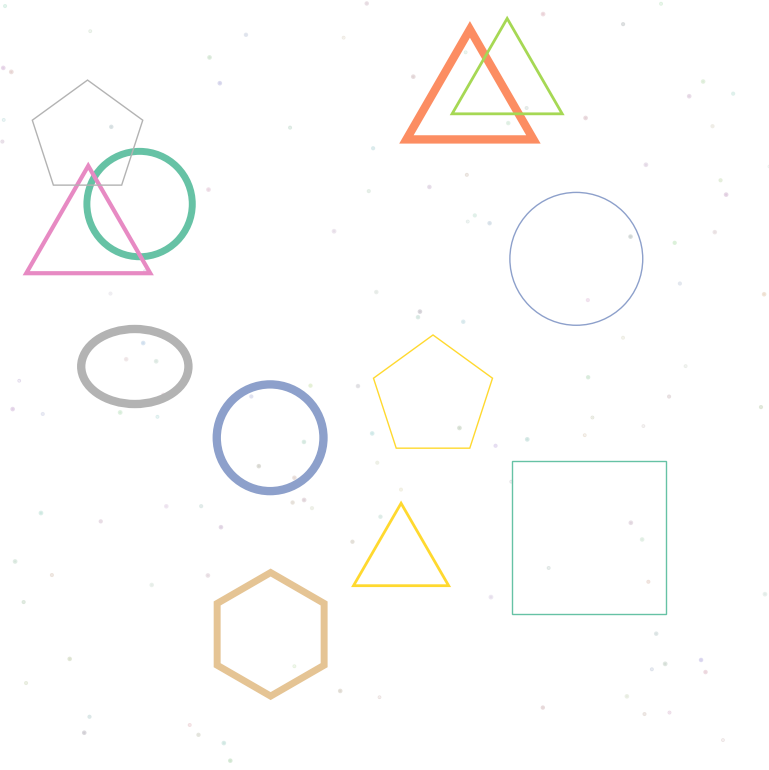[{"shape": "circle", "thickness": 2.5, "radius": 0.34, "center": [0.181, 0.735]}, {"shape": "square", "thickness": 0.5, "radius": 0.5, "center": [0.765, 0.302]}, {"shape": "triangle", "thickness": 3, "radius": 0.48, "center": [0.61, 0.867]}, {"shape": "circle", "thickness": 0.5, "radius": 0.43, "center": [0.748, 0.664]}, {"shape": "circle", "thickness": 3, "radius": 0.35, "center": [0.351, 0.431]}, {"shape": "triangle", "thickness": 1.5, "radius": 0.46, "center": [0.115, 0.692]}, {"shape": "triangle", "thickness": 1, "radius": 0.41, "center": [0.659, 0.893]}, {"shape": "triangle", "thickness": 1, "radius": 0.36, "center": [0.521, 0.275]}, {"shape": "pentagon", "thickness": 0.5, "radius": 0.41, "center": [0.562, 0.484]}, {"shape": "hexagon", "thickness": 2.5, "radius": 0.4, "center": [0.351, 0.176]}, {"shape": "pentagon", "thickness": 0.5, "radius": 0.38, "center": [0.114, 0.821]}, {"shape": "oval", "thickness": 3, "radius": 0.35, "center": [0.175, 0.524]}]